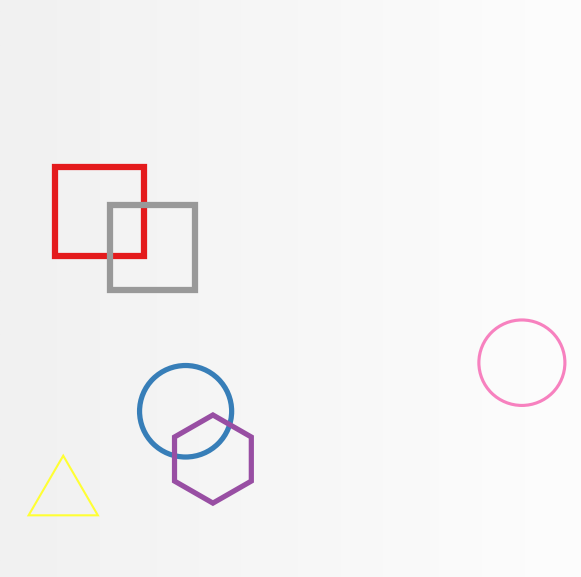[{"shape": "square", "thickness": 3, "radius": 0.38, "center": [0.171, 0.633]}, {"shape": "circle", "thickness": 2.5, "radius": 0.4, "center": [0.319, 0.287]}, {"shape": "hexagon", "thickness": 2.5, "radius": 0.38, "center": [0.366, 0.204]}, {"shape": "triangle", "thickness": 1, "radius": 0.34, "center": [0.109, 0.141]}, {"shape": "circle", "thickness": 1.5, "radius": 0.37, "center": [0.898, 0.371]}, {"shape": "square", "thickness": 3, "radius": 0.37, "center": [0.263, 0.571]}]